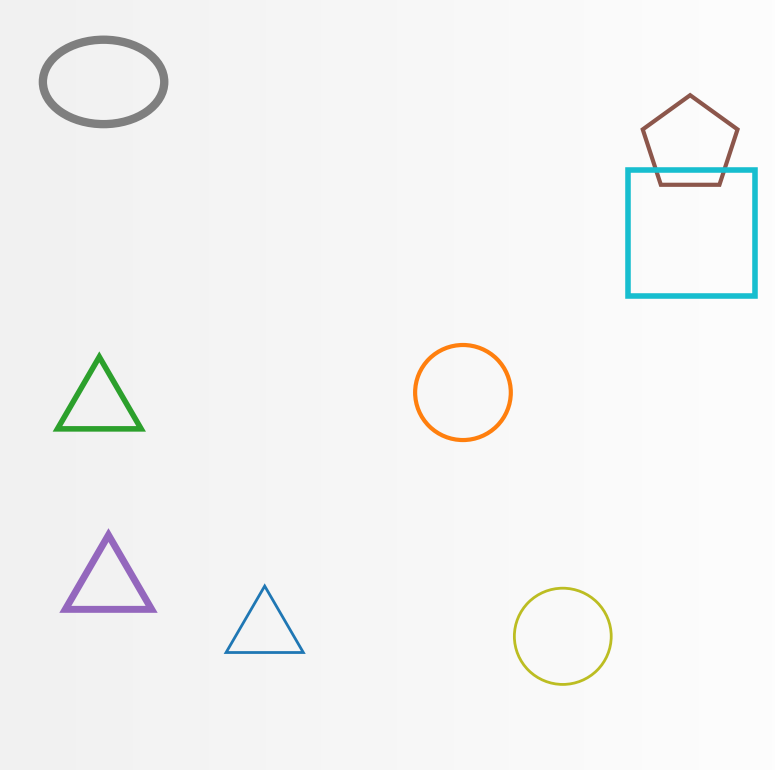[{"shape": "triangle", "thickness": 1, "radius": 0.29, "center": [0.342, 0.181]}, {"shape": "circle", "thickness": 1.5, "radius": 0.31, "center": [0.597, 0.49]}, {"shape": "triangle", "thickness": 2, "radius": 0.31, "center": [0.128, 0.474]}, {"shape": "triangle", "thickness": 2.5, "radius": 0.32, "center": [0.14, 0.241]}, {"shape": "pentagon", "thickness": 1.5, "radius": 0.32, "center": [0.891, 0.812]}, {"shape": "oval", "thickness": 3, "radius": 0.39, "center": [0.134, 0.894]}, {"shape": "circle", "thickness": 1, "radius": 0.31, "center": [0.726, 0.174]}, {"shape": "square", "thickness": 2, "radius": 0.41, "center": [0.892, 0.698]}]